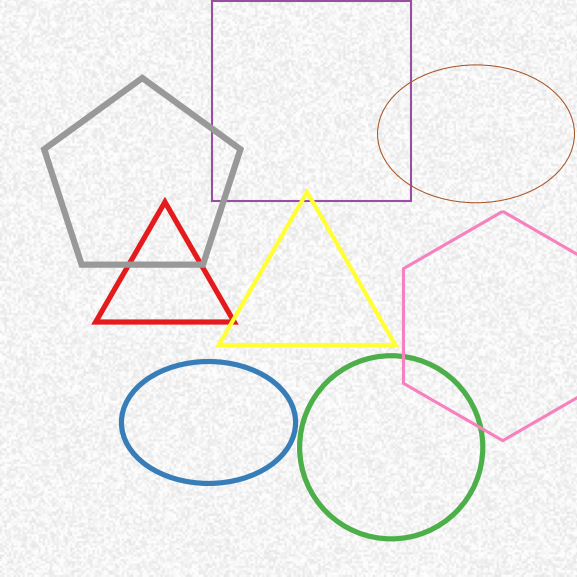[{"shape": "triangle", "thickness": 2.5, "radius": 0.69, "center": [0.286, 0.511]}, {"shape": "oval", "thickness": 2.5, "radius": 0.75, "center": [0.361, 0.268]}, {"shape": "circle", "thickness": 2.5, "radius": 0.79, "center": [0.677, 0.225]}, {"shape": "square", "thickness": 1, "radius": 0.86, "center": [0.539, 0.824]}, {"shape": "triangle", "thickness": 2, "radius": 0.88, "center": [0.532, 0.49]}, {"shape": "oval", "thickness": 0.5, "radius": 0.85, "center": [0.824, 0.767]}, {"shape": "hexagon", "thickness": 1.5, "radius": 0.99, "center": [0.871, 0.435]}, {"shape": "pentagon", "thickness": 3, "radius": 0.89, "center": [0.246, 0.685]}]